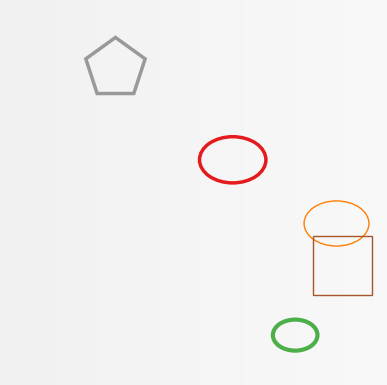[{"shape": "oval", "thickness": 2.5, "radius": 0.43, "center": [0.601, 0.585]}, {"shape": "oval", "thickness": 3, "radius": 0.29, "center": [0.762, 0.13]}, {"shape": "oval", "thickness": 1, "radius": 0.42, "center": [0.868, 0.42]}, {"shape": "square", "thickness": 1, "radius": 0.38, "center": [0.884, 0.31]}, {"shape": "pentagon", "thickness": 2.5, "radius": 0.4, "center": [0.298, 0.822]}]